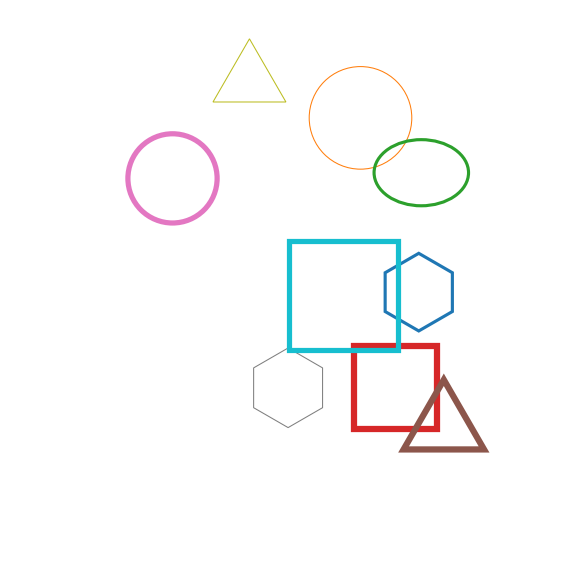[{"shape": "hexagon", "thickness": 1.5, "radius": 0.34, "center": [0.725, 0.493]}, {"shape": "circle", "thickness": 0.5, "radius": 0.44, "center": [0.624, 0.795]}, {"shape": "oval", "thickness": 1.5, "radius": 0.41, "center": [0.73, 0.7]}, {"shape": "square", "thickness": 3, "radius": 0.36, "center": [0.685, 0.328]}, {"shape": "triangle", "thickness": 3, "radius": 0.4, "center": [0.769, 0.261]}, {"shape": "circle", "thickness": 2.5, "radius": 0.39, "center": [0.299, 0.69]}, {"shape": "hexagon", "thickness": 0.5, "radius": 0.34, "center": [0.499, 0.328]}, {"shape": "triangle", "thickness": 0.5, "radius": 0.36, "center": [0.432, 0.859]}, {"shape": "square", "thickness": 2.5, "radius": 0.47, "center": [0.595, 0.488]}]